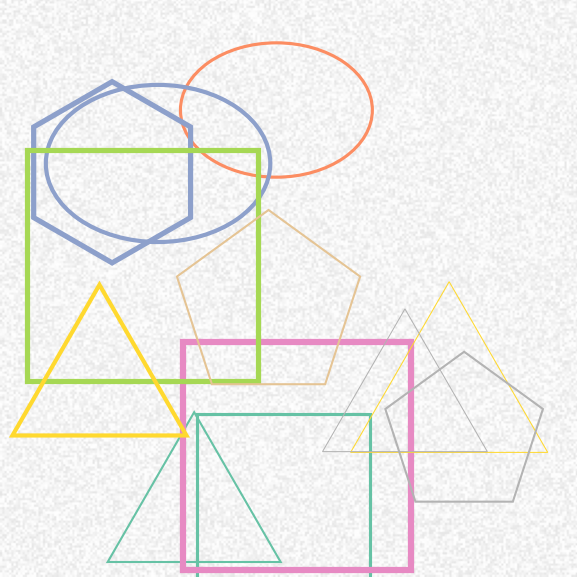[{"shape": "square", "thickness": 1.5, "radius": 0.75, "center": [0.491, 0.133]}, {"shape": "triangle", "thickness": 1, "radius": 0.86, "center": [0.336, 0.112]}, {"shape": "oval", "thickness": 1.5, "radius": 0.83, "center": [0.479, 0.809]}, {"shape": "oval", "thickness": 2, "radius": 0.97, "center": [0.274, 0.716]}, {"shape": "hexagon", "thickness": 2.5, "radius": 0.78, "center": [0.194, 0.701]}, {"shape": "square", "thickness": 3, "radius": 0.99, "center": [0.514, 0.21]}, {"shape": "square", "thickness": 2.5, "radius": 1.0, "center": [0.246, 0.539]}, {"shape": "triangle", "thickness": 2, "radius": 0.87, "center": [0.172, 0.332]}, {"shape": "triangle", "thickness": 0.5, "radius": 0.99, "center": [0.778, 0.314]}, {"shape": "pentagon", "thickness": 1, "radius": 0.83, "center": [0.465, 0.469]}, {"shape": "pentagon", "thickness": 1, "radius": 0.72, "center": [0.804, 0.247]}, {"shape": "triangle", "thickness": 0.5, "radius": 0.82, "center": [0.701, 0.299]}]